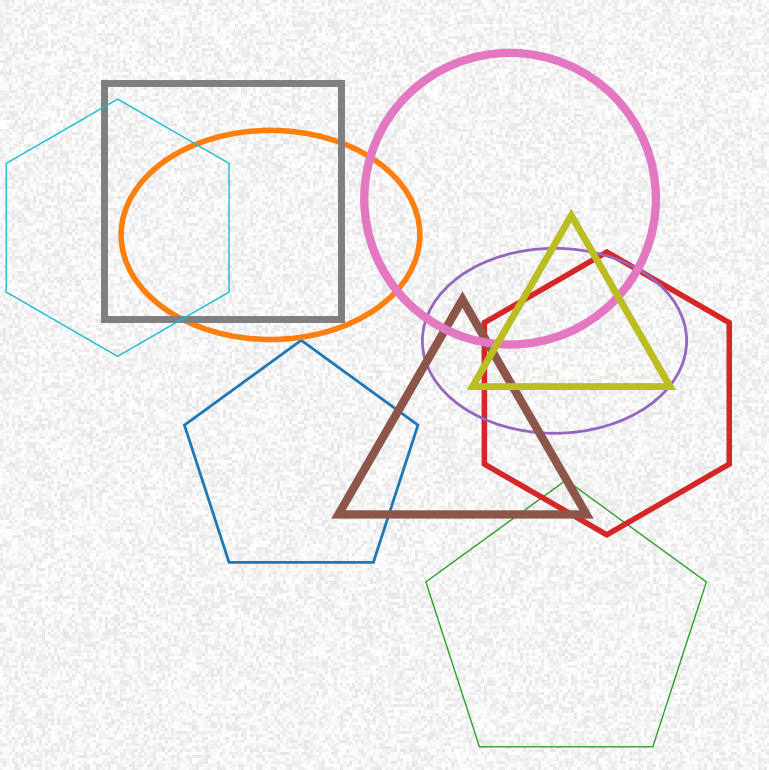[{"shape": "pentagon", "thickness": 1, "radius": 0.8, "center": [0.391, 0.399]}, {"shape": "oval", "thickness": 2, "radius": 0.97, "center": [0.351, 0.695]}, {"shape": "pentagon", "thickness": 0.5, "radius": 0.96, "center": [0.735, 0.185]}, {"shape": "hexagon", "thickness": 2, "radius": 0.92, "center": [0.788, 0.489]}, {"shape": "oval", "thickness": 1, "radius": 0.86, "center": [0.72, 0.557]}, {"shape": "triangle", "thickness": 3, "radius": 0.93, "center": [0.601, 0.425]}, {"shape": "circle", "thickness": 3, "radius": 0.95, "center": [0.662, 0.742]}, {"shape": "square", "thickness": 2.5, "radius": 0.77, "center": [0.289, 0.739]}, {"shape": "triangle", "thickness": 2.5, "radius": 0.74, "center": [0.742, 0.572]}, {"shape": "hexagon", "thickness": 0.5, "radius": 0.84, "center": [0.153, 0.704]}]